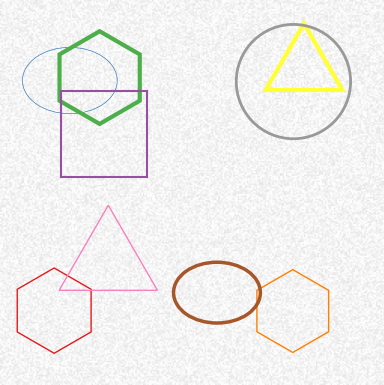[{"shape": "hexagon", "thickness": 1, "radius": 0.55, "center": [0.141, 0.193]}, {"shape": "oval", "thickness": 0.5, "radius": 0.62, "center": [0.181, 0.791]}, {"shape": "hexagon", "thickness": 3, "radius": 0.6, "center": [0.259, 0.798]}, {"shape": "square", "thickness": 1.5, "radius": 0.56, "center": [0.27, 0.652]}, {"shape": "hexagon", "thickness": 1, "radius": 0.54, "center": [0.76, 0.192]}, {"shape": "triangle", "thickness": 3, "radius": 0.58, "center": [0.79, 0.824]}, {"shape": "oval", "thickness": 2.5, "radius": 0.56, "center": [0.564, 0.24]}, {"shape": "triangle", "thickness": 1, "radius": 0.74, "center": [0.281, 0.32]}, {"shape": "circle", "thickness": 2, "radius": 0.74, "center": [0.762, 0.788]}]